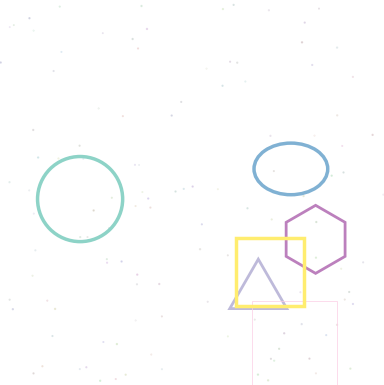[{"shape": "circle", "thickness": 2.5, "radius": 0.55, "center": [0.208, 0.483]}, {"shape": "triangle", "thickness": 2, "radius": 0.43, "center": [0.671, 0.241]}, {"shape": "oval", "thickness": 2.5, "radius": 0.48, "center": [0.756, 0.561]}, {"shape": "square", "thickness": 0.5, "radius": 0.56, "center": [0.765, 0.106]}, {"shape": "hexagon", "thickness": 2, "radius": 0.44, "center": [0.82, 0.378]}, {"shape": "square", "thickness": 2.5, "radius": 0.44, "center": [0.702, 0.294]}]